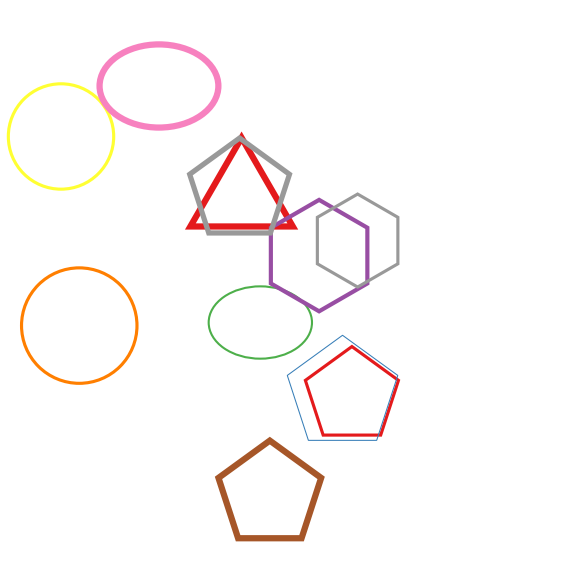[{"shape": "triangle", "thickness": 3, "radius": 0.51, "center": [0.418, 0.658]}, {"shape": "pentagon", "thickness": 1.5, "radius": 0.42, "center": [0.609, 0.314]}, {"shape": "pentagon", "thickness": 0.5, "radius": 0.5, "center": [0.593, 0.318]}, {"shape": "oval", "thickness": 1, "radius": 0.45, "center": [0.451, 0.441]}, {"shape": "hexagon", "thickness": 2, "radius": 0.48, "center": [0.553, 0.557]}, {"shape": "circle", "thickness": 1.5, "radius": 0.5, "center": [0.137, 0.435]}, {"shape": "circle", "thickness": 1.5, "radius": 0.46, "center": [0.106, 0.763]}, {"shape": "pentagon", "thickness": 3, "radius": 0.47, "center": [0.467, 0.143]}, {"shape": "oval", "thickness": 3, "radius": 0.51, "center": [0.275, 0.85]}, {"shape": "hexagon", "thickness": 1.5, "radius": 0.4, "center": [0.619, 0.583]}, {"shape": "pentagon", "thickness": 2.5, "radius": 0.45, "center": [0.415, 0.669]}]